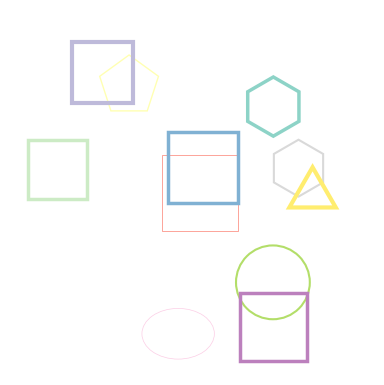[{"shape": "hexagon", "thickness": 2.5, "radius": 0.38, "center": [0.71, 0.723]}, {"shape": "pentagon", "thickness": 1, "radius": 0.4, "center": [0.335, 0.777]}, {"shape": "square", "thickness": 3, "radius": 0.4, "center": [0.266, 0.812]}, {"shape": "square", "thickness": 0.5, "radius": 0.49, "center": [0.52, 0.498]}, {"shape": "square", "thickness": 2.5, "radius": 0.46, "center": [0.528, 0.565]}, {"shape": "circle", "thickness": 1.5, "radius": 0.48, "center": [0.709, 0.267]}, {"shape": "oval", "thickness": 0.5, "radius": 0.47, "center": [0.463, 0.133]}, {"shape": "hexagon", "thickness": 1.5, "radius": 0.37, "center": [0.775, 0.563]}, {"shape": "square", "thickness": 2.5, "radius": 0.44, "center": [0.711, 0.151]}, {"shape": "square", "thickness": 2.5, "radius": 0.38, "center": [0.149, 0.561]}, {"shape": "triangle", "thickness": 3, "radius": 0.35, "center": [0.812, 0.496]}]